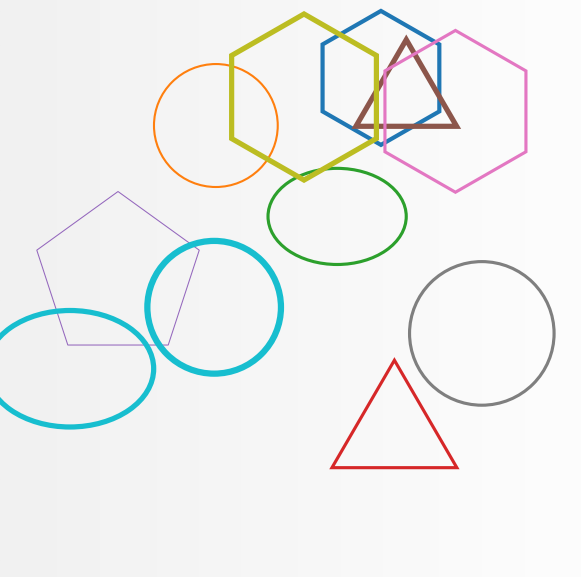[{"shape": "hexagon", "thickness": 2, "radius": 0.58, "center": [0.655, 0.864]}, {"shape": "circle", "thickness": 1, "radius": 0.53, "center": [0.371, 0.782]}, {"shape": "oval", "thickness": 1.5, "radius": 0.59, "center": [0.58, 0.624]}, {"shape": "triangle", "thickness": 1.5, "radius": 0.62, "center": [0.679, 0.251]}, {"shape": "pentagon", "thickness": 0.5, "radius": 0.73, "center": [0.203, 0.521]}, {"shape": "triangle", "thickness": 2.5, "radius": 0.5, "center": [0.699, 0.83]}, {"shape": "hexagon", "thickness": 1.5, "radius": 0.7, "center": [0.784, 0.806]}, {"shape": "circle", "thickness": 1.5, "radius": 0.62, "center": [0.829, 0.422]}, {"shape": "hexagon", "thickness": 2.5, "radius": 0.72, "center": [0.523, 0.831]}, {"shape": "circle", "thickness": 3, "radius": 0.57, "center": [0.368, 0.467]}, {"shape": "oval", "thickness": 2.5, "radius": 0.72, "center": [0.12, 0.361]}]